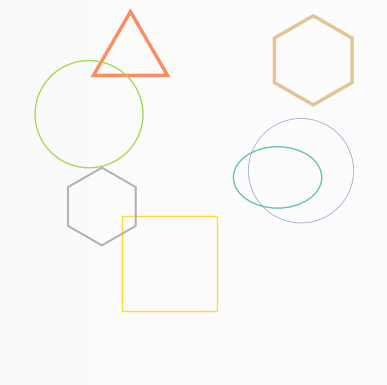[{"shape": "oval", "thickness": 1, "radius": 0.57, "center": [0.716, 0.539]}, {"shape": "triangle", "thickness": 2.5, "radius": 0.55, "center": [0.337, 0.859]}, {"shape": "circle", "thickness": 0.5, "radius": 0.68, "center": [0.777, 0.557]}, {"shape": "circle", "thickness": 1, "radius": 0.7, "center": [0.23, 0.703]}, {"shape": "square", "thickness": 1, "radius": 0.61, "center": [0.437, 0.315]}, {"shape": "hexagon", "thickness": 2.5, "radius": 0.58, "center": [0.808, 0.843]}, {"shape": "hexagon", "thickness": 1.5, "radius": 0.5, "center": [0.263, 0.464]}]